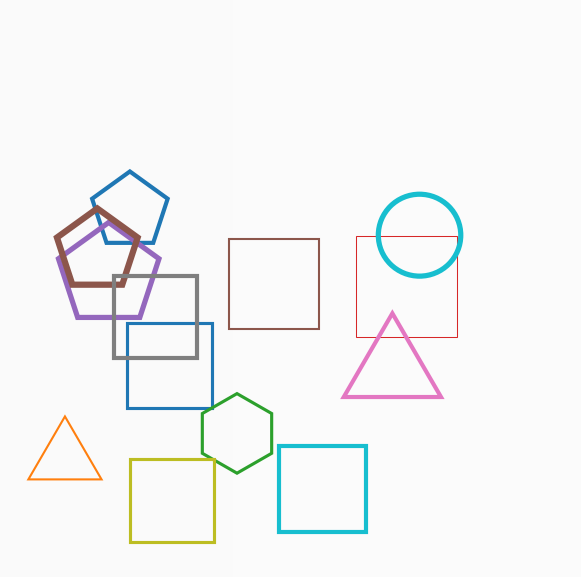[{"shape": "pentagon", "thickness": 2, "radius": 0.34, "center": [0.223, 0.634]}, {"shape": "square", "thickness": 1.5, "radius": 0.37, "center": [0.292, 0.367]}, {"shape": "triangle", "thickness": 1, "radius": 0.36, "center": [0.112, 0.205]}, {"shape": "hexagon", "thickness": 1.5, "radius": 0.34, "center": [0.408, 0.249]}, {"shape": "square", "thickness": 0.5, "radius": 0.43, "center": [0.7, 0.503]}, {"shape": "pentagon", "thickness": 2.5, "radius": 0.45, "center": [0.187, 0.523]}, {"shape": "square", "thickness": 1, "radius": 0.39, "center": [0.471, 0.507]}, {"shape": "pentagon", "thickness": 3, "radius": 0.36, "center": [0.167, 0.565]}, {"shape": "triangle", "thickness": 2, "radius": 0.48, "center": [0.675, 0.36]}, {"shape": "square", "thickness": 2, "radius": 0.36, "center": [0.267, 0.45]}, {"shape": "square", "thickness": 1.5, "radius": 0.36, "center": [0.296, 0.133]}, {"shape": "circle", "thickness": 2.5, "radius": 0.35, "center": [0.722, 0.592]}, {"shape": "square", "thickness": 2, "radius": 0.37, "center": [0.555, 0.152]}]